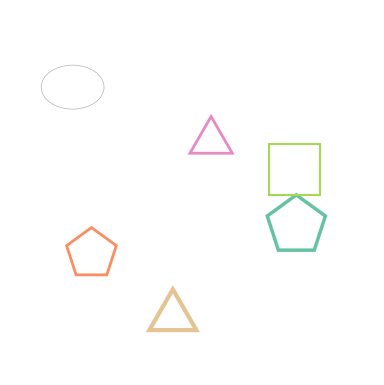[{"shape": "pentagon", "thickness": 2.5, "radius": 0.4, "center": [0.77, 0.414]}, {"shape": "pentagon", "thickness": 2, "radius": 0.34, "center": [0.238, 0.341]}, {"shape": "triangle", "thickness": 2, "radius": 0.32, "center": [0.548, 0.634]}, {"shape": "square", "thickness": 1.5, "radius": 0.33, "center": [0.765, 0.56]}, {"shape": "triangle", "thickness": 3, "radius": 0.35, "center": [0.449, 0.178]}, {"shape": "oval", "thickness": 0.5, "radius": 0.41, "center": [0.189, 0.774]}]